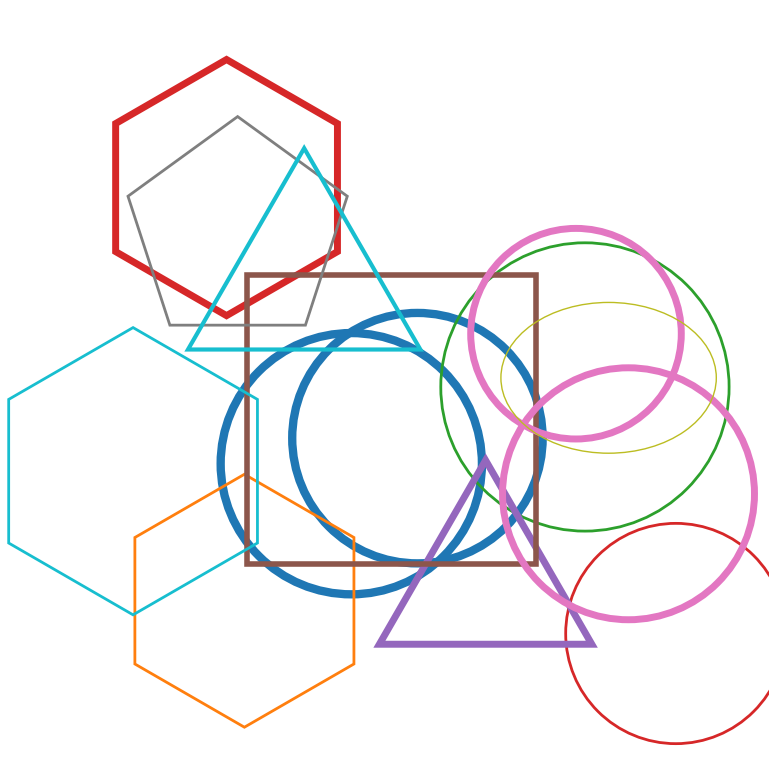[{"shape": "circle", "thickness": 3, "radius": 0.85, "center": [0.456, 0.398]}, {"shape": "circle", "thickness": 3, "radius": 0.81, "center": [0.542, 0.431]}, {"shape": "hexagon", "thickness": 1, "radius": 0.82, "center": [0.317, 0.22]}, {"shape": "circle", "thickness": 1, "radius": 0.94, "center": [0.76, 0.497]}, {"shape": "hexagon", "thickness": 2.5, "radius": 0.83, "center": [0.294, 0.756]}, {"shape": "circle", "thickness": 1, "radius": 0.72, "center": [0.878, 0.177]}, {"shape": "triangle", "thickness": 2.5, "radius": 0.8, "center": [0.631, 0.243]}, {"shape": "square", "thickness": 2, "radius": 0.94, "center": [0.508, 0.456]}, {"shape": "circle", "thickness": 2.5, "radius": 0.68, "center": [0.748, 0.567]}, {"shape": "circle", "thickness": 2.5, "radius": 0.82, "center": [0.816, 0.359]}, {"shape": "pentagon", "thickness": 1, "radius": 0.75, "center": [0.309, 0.699]}, {"shape": "oval", "thickness": 0.5, "radius": 0.7, "center": [0.79, 0.509]}, {"shape": "hexagon", "thickness": 1, "radius": 0.93, "center": [0.173, 0.388]}, {"shape": "triangle", "thickness": 1.5, "radius": 0.87, "center": [0.395, 0.633]}]